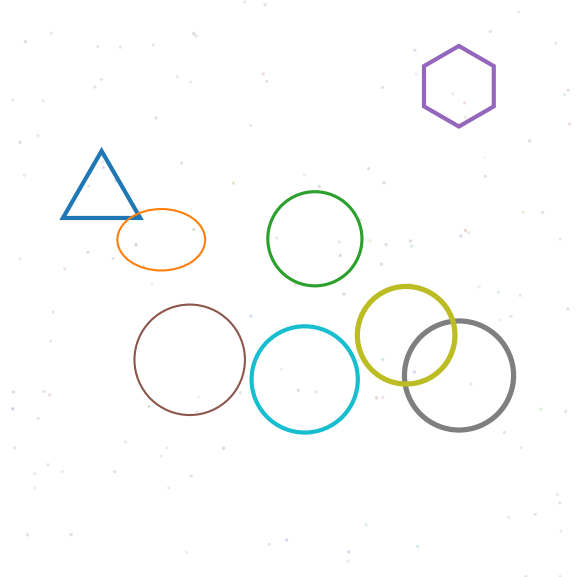[{"shape": "triangle", "thickness": 2, "radius": 0.39, "center": [0.176, 0.66]}, {"shape": "oval", "thickness": 1, "radius": 0.38, "center": [0.279, 0.584]}, {"shape": "circle", "thickness": 1.5, "radius": 0.41, "center": [0.545, 0.586]}, {"shape": "hexagon", "thickness": 2, "radius": 0.35, "center": [0.795, 0.85]}, {"shape": "circle", "thickness": 1, "radius": 0.48, "center": [0.328, 0.376]}, {"shape": "circle", "thickness": 2.5, "radius": 0.47, "center": [0.795, 0.349]}, {"shape": "circle", "thickness": 2.5, "radius": 0.42, "center": [0.703, 0.419]}, {"shape": "circle", "thickness": 2, "radius": 0.46, "center": [0.528, 0.342]}]